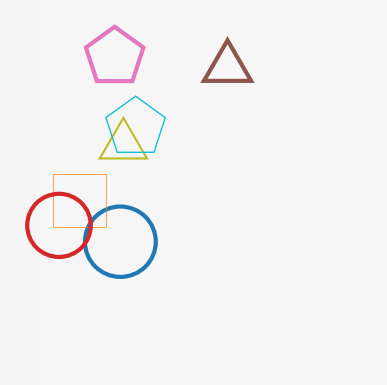[{"shape": "circle", "thickness": 3, "radius": 0.46, "center": [0.311, 0.372]}, {"shape": "square", "thickness": 0.5, "radius": 0.34, "center": [0.206, 0.479]}, {"shape": "circle", "thickness": 3, "radius": 0.41, "center": [0.152, 0.415]}, {"shape": "triangle", "thickness": 3, "radius": 0.35, "center": [0.587, 0.825]}, {"shape": "pentagon", "thickness": 3, "radius": 0.39, "center": [0.296, 0.852]}, {"shape": "triangle", "thickness": 1.5, "radius": 0.35, "center": [0.318, 0.624]}, {"shape": "pentagon", "thickness": 1, "radius": 0.4, "center": [0.35, 0.67]}]